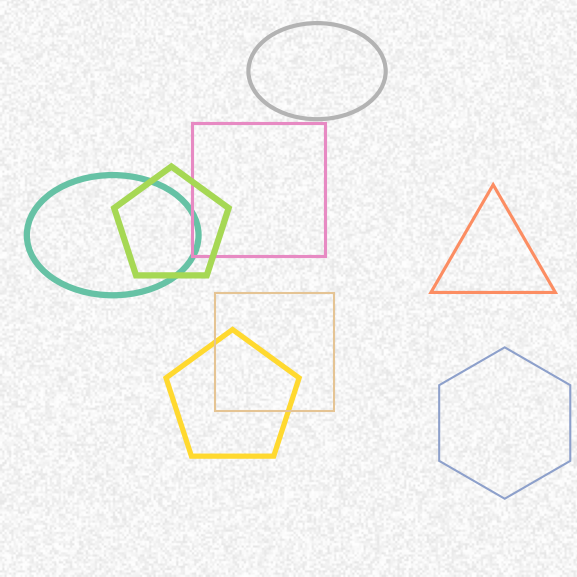[{"shape": "oval", "thickness": 3, "radius": 0.74, "center": [0.195, 0.592]}, {"shape": "triangle", "thickness": 1.5, "radius": 0.62, "center": [0.854, 0.555]}, {"shape": "hexagon", "thickness": 1, "radius": 0.66, "center": [0.874, 0.267]}, {"shape": "square", "thickness": 1.5, "radius": 0.58, "center": [0.447, 0.67]}, {"shape": "pentagon", "thickness": 3, "radius": 0.52, "center": [0.297, 0.607]}, {"shape": "pentagon", "thickness": 2.5, "radius": 0.61, "center": [0.403, 0.307]}, {"shape": "square", "thickness": 1, "radius": 0.51, "center": [0.475, 0.389]}, {"shape": "oval", "thickness": 2, "radius": 0.59, "center": [0.549, 0.876]}]